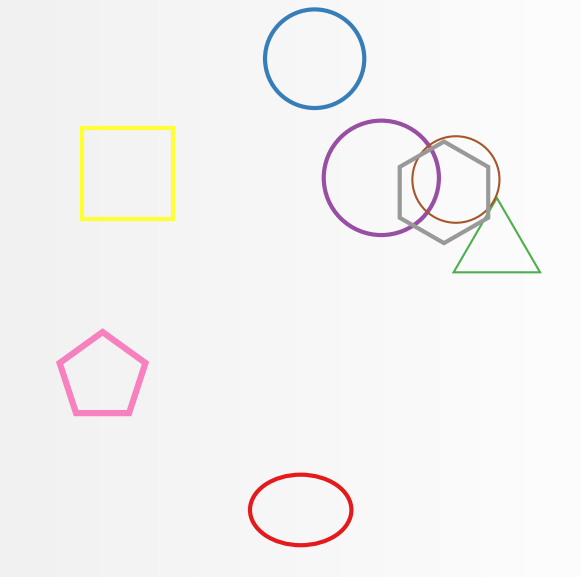[{"shape": "oval", "thickness": 2, "radius": 0.44, "center": [0.517, 0.116]}, {"shape": "circle", "thickness": 2, "radius": 0.43, "center": [0.541, 0.897]}, {"shape": "triangle", "thickness": 1, "radius": 0.43, "center": [0.855, 0.571]}, {"shape": "circle", "thickness": 2, "radius": 0.5, "center": [0.656, 0.691]}, {"shape": "square", "thickness": 2, "radius": 0.4, "center": [0.219, 0.699]}, {"shape": "circle", "thickness": 1, "radius": 0.37, "center": [0.784, 0.688]}, {"shape": "pentagon", "thickness": 3, "radius": 0.39, "center": [0.176, 0.347]}, {"shape": "hexagon", "thickness": 2, "radius": 0.44, "center": [0.764, 0.666]}]